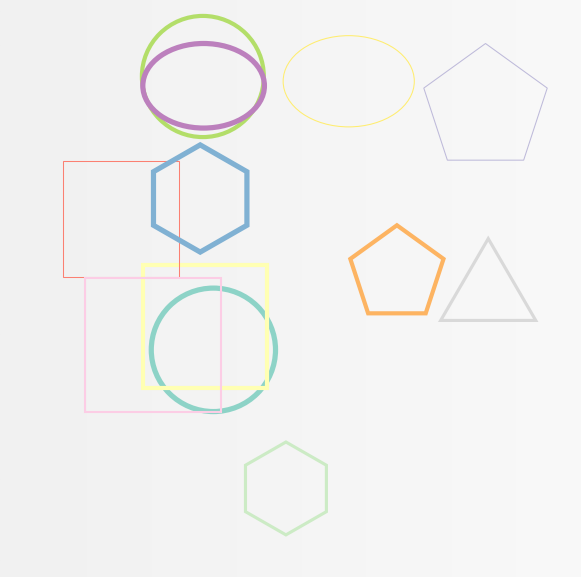[{"shape": "circle", "thickness": 2.5, "radius": 0.53, "center": [0.367, 0.393]}, {"shape": "square", "thickness": 2, "radius": 0.53, "center": [0.352, 0.434]}, {"shape": "pentagon", "thickness": 0.5, "radius": 0.56, "center": [0.835, 0.812]}, {"shape": "square", "thickness": 0.5, "radius": 0.5, "center": [0.209, 0.62]}, {"shape": "hexagon", "thickness": 2.5, "radius": 0.46, "center": [0.344, 0.655]}, {"shape": "pentagon", "thickness": 2, "radius": 0.42, "center": [0.683, 0.525]}, {"shape": "circle", "thickness": 2, "radius": 0.52, "center": [0.349, 0.867]}, {"shape": "square", "thickness": 1, "radius": 0.58, "center": [0.263, 0.402]}, {"shape": "triangle", "thickness": 1.5, "radius": 0.47, "center": [0.84, 0.491]}, {"shape": "oval", "thickness": 2.5, "radius": 0.52, "center": [0.35, 0.851]}, {"shape": "hexagon", "thickness": 1.5, "radius": 0.4, "center": [0.492, 0.153]}, {"shape": "oval", "thickness": 0.5, "radius": 0.56, "center": [0.6, 0.858]}]